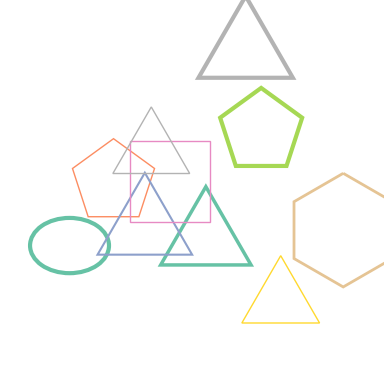[{"shape": "oval", "thickness": 3, "radius": 0.51, "center": [0.181, 0.362]}, {"shape": "triangle", "thickness": 2.5, "radius": 0.68, "center": [0.535, 0.38]}, {"shape": "pentagon", "thickness": 1, "radius": 0.56, "center": [0.295, 0.528]}, {"shape": "triangle", "thickness": 1.5, "radius": 0.71, "center": [0.376, 0.409]}, {"shape": "square", "thickness": 1, "radius": 0.52, "center": [0.441, 0.529]}, {"shape": "pentagon", "thickness": 3, "radius": 0.56, "center": [0.678, 0.66]}, {"shape": "triangle", "thickness": 1, "radius": 0.58, "center": [0.729, 0.219]}, {"shape": "hexagon", "thickness": 2, "radius": 0.74, "center": [0.891, 0.402]}, {"shape": "triangle", "thickness": 1, "radius": 0.58, "center": [0.393, 0.607]}, {"shape": "triangle", "thickness": 3, "radius": 0.71, "center": [0.638, 0.869]}]